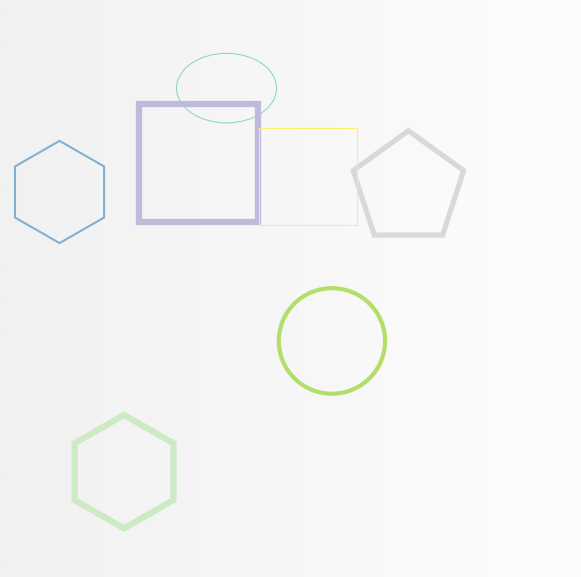[{"shape": "oval", "thickness": 0.5, "radius": 0.43, "center": [0.39, 0.846]}, {"shape": "square", "thickness": 3, "radius": 0.51, "center": [0.341, 0.718]}, {"shape": "hexagon", "thickness": 1, "radius": 0.44, "center": [0.102, 0.667]}, {"shape": "circle", "thickness": 2, "radius": 0.46, "center": [0.571, 0.409]}, {"shape": "pentagon", "thickness": 2.5, "radius": 0.5, "center": [0.703, 0.673]}, {"shape": "hexagon", "thickness": 3, "radius": 0.49, "center": [0.213, 0.182]}, {"shape": "square", "thickness": 0.5, "radius": 0.42, "center": [0.529, 0.694]}]